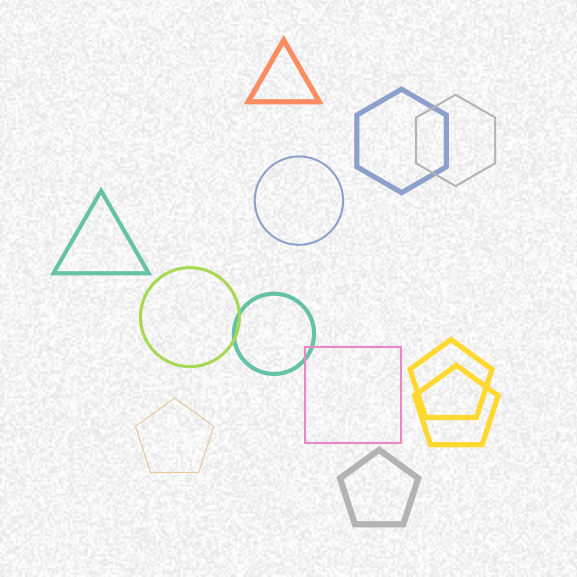[{"shape": "circle", "thickness": 2, "radius": 0.35, "center": [0.474, 0.421]}, {"shape": "triangle", "thickness": 2, "radius": 0.48, "center": [0.175, 0.574]}, {"shape": "triangle", "thickness": 2.5, "radius": 0.36, "center": [0.491, 0.859]}, {"shape": "hexagon", "thickness": 2.5, "radius": 0.45, "center": [0.695, 0.755]}, {"shape": "circle", "thickness": 1, "radius": 0.38, "center": [0.518, 0.652]}, {"shape": "square", "thickness": 1, "radius": 0.42, "center": [0.612, 0.315]}, {"shape": "circle", "thickness": 1.5, "radius": 0.43, "center": [0.329, 0.45]}, {"shape": "pentagon", "thickness": 2.5, "radius": 0.37, "center": [0.781, 0.337]}, {"shape": "pentagon", "thickness": 2.5, "radius": 0.38, "center": [0.79, 0.291]}, {"shape": "pentagon", "thickness": 0.5, "radius": 0.36, "center": [0.302, 0.239]}, {"shape": "pentagon", "thickness": 3, "radius": 0.36, "center": [0.656, 0.149]}, {"shape": "hexagon", "thickness": 1, "radius": 0.4, "center": [0.789, 0.756]}]